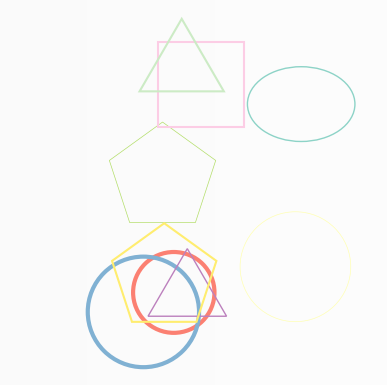[{"shape": "oval", "thickness": 1, "radius": 0.69, "center": [0.777, 0.73]}, {"shape": "circle", "thickness": 0.5, "radius": 0.71, "center": [0.762, 0.307]}, {"shape": "circle", "thickness": 3, "radius": 0.52, "center": [0.448, 0.24]}, {"shape": "circle", "thickness": 3, "radius": 0.72, "center": [0.37, 0.19]}, {"shape": "pentagon", "thickness": 0.5, "radius": 0.72, "center": [0.419, 0.539]}, {"shape": "square", "thickness": 1.5, "radius": 0.55, "center": [0.519, 0.78]}, {"shape": "triangle", "thickness": 1, "radius": 0.58, "center": [0.483, 0.237]}, {"shape": "triangle", "thickness": 1.5, "radius": 0.63, "center": [0.469, 0.826]}, {"shape": "pentagon", "thickness": 1.5, "radius": 0.71, "center": [0.424, 0.279]}]